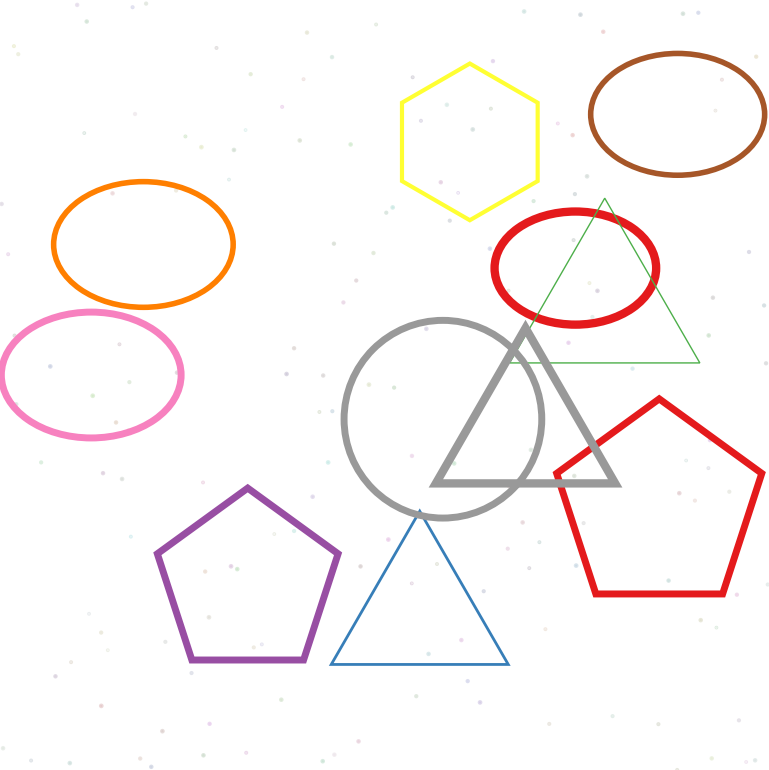[{"shape": "oval", "thickness": 3, "radius": 0.52, "center": [0.747, 0.652]}, {"shape": "pentagon", "thickness": 2.5, "radius": 0.7, "center": [0.856, 0.342]}, {"shape": "triangle", "thickness": 1, "radius": 0.66, "center": [0.545, 0.203]}, {"shape": "triangle", "thickness": 0.5, "radius": 0.71, "center": [0.785, 0.6]}, {"shape": "pentagon", "thickness": 2.5, "radius": 0.62, "center": [0.322, 0.243]}, {"shape": "oval", "thickness": 2, "radius": 0.58, "center": [0.186, 0.682]}, {"shape": "hexagon", "thickness": 1.5, "radius": 0.51, "center": [0.61, 0.816]}, {"shape": "oval", "thickness": 2, "radius": 0.56, "center": [0.88, 0.852]}, {"shape": "oval", "thickness": 2.5, "radius": 0.58, "center": [0.118, 0.513]}, {"shape": "triangle", "thickness": 3, "radius": 0.67, "center": [0.682, 0.439]}, {"shape": "circle", "thickness": 2.5, "radius": 0.64, "center": [0.575, 0.456]}]